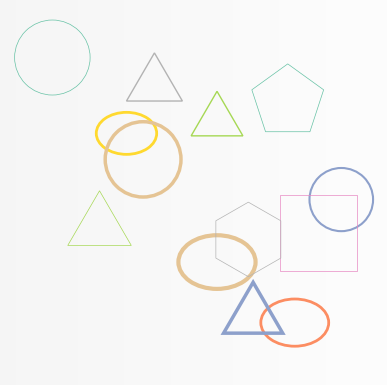[{"shape": "circle", "thickness": 0.5, "radius": 0.49, "center": [0.135, 0.851]}, {"shape": "pentagon", "thickness": 0.5, "radius": 0.49, "center": [0.743, 0.737]}, {"shape": "oval", "thickness": 2, "radius": 0.44, "center": [0.761, 0.162]}, {"shape": "triangle", "thickness": 2.5, "radius": 0.44, "center": [0.653, 0.179]}, {"shape": "circle", "thickness": 1.5, "radius": 0.41, "center": [0.881, 0.482]}, {"shape": "square", "thickness": 0.5, "radius": 0.5, "center": [0.822, 0.394]}, {"shape": "triangle", "thickness": 0.5, "radius": 0.47, "center": [0.257, 0.41]}, {"shape": "triangle", "thickness": 1, "radius": 0.39, "center": [0.56, 0.686]}, {"shape": "oval", "thickness": 2, "radius": 0.39, "center": [0.326, 0.654]}, {"shape": "circle", "thickness": 2.5, "radius": 0.49, "center": [0.369, 0.586]}, {"shape": "oval", "thickness": 3, "radius": 0.5, "center": [0.56, 0.319]}, {"shape": "triangle", "thickness": 1, "radius": 0.42, "center": [0.399, 0.779]}, {"shape": "hexagon", "thickness": 0.5, "radius": 0.48, "center": [0.641, 0.378]}]